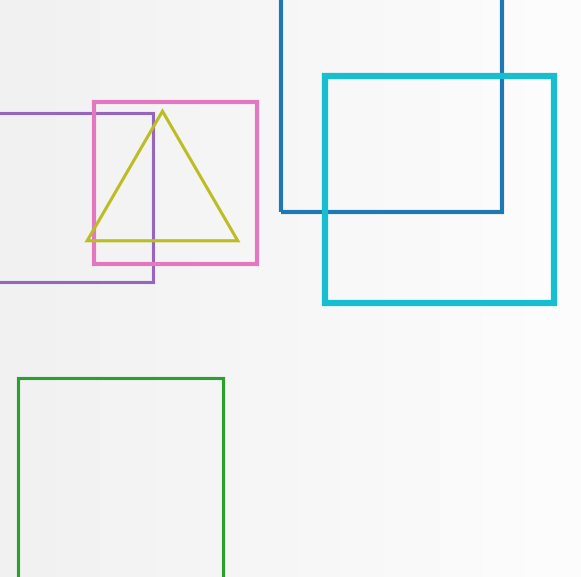[{"shape": "square", "thickness": 2, "radius": 0.95, "center": [0.673, 0.823]}, {"shape": "square", "thickness": 1.5, "radius": 0.88, "center": [0.207, 0.168]}, {"shape": "square", "thickness": 1.5, "radius": 0.73, "center": [0.118, 0.657]}, {"shape": "square", "thickness": 2, "radius": 0.7, "center": [0.302, 0.683]}, {"shape": "triangle", "thickness": 1.5, "radius": 0.75, "center": [0.28, 0.657]}, {"shape": "square", "thickness": 3, "radius": 0.98, "center": [0.756, 0.67]}]